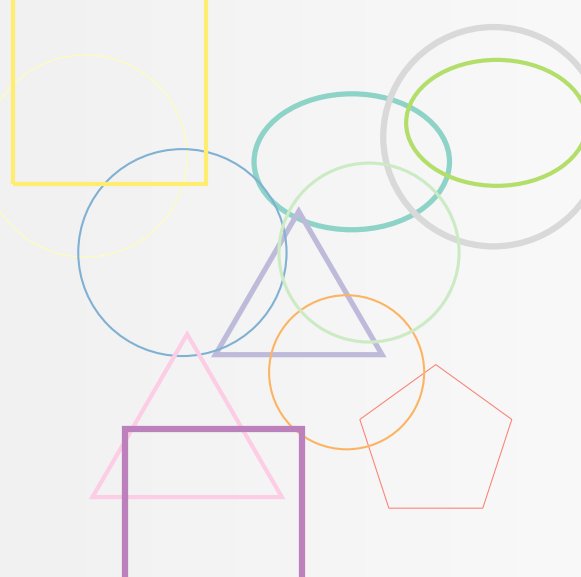[{"shape": "oval", "thickness": 2.5, "radius": 0.84, "center": [0.605, 0.719]}, {"shape": "circle", "thickness": 0.5, "radius": 0.88, "center": [0.147, 0.729]}, {"shape": "triangle", "thickness": 2.5, "radius": 0.83, "center": [0.514, 0.468]}, {"shape": "pentagon", "thickness": 0.5, "radius": 0.69, "center": [0.75, 0.23]}, {"shape": "circle", "thickness": 1, "radius": 0.9, "center": [0.314, 0.562]}, {"shape": "circle", "thickness": 1, "radius": 0.67, "center": [0.596, 0.355]}, {"shape": "oval", "thickness": 2, "radius": 0.78, "center": [0.855, 0.786]}, {"shape": "triangle", "thickness": 2, "radius": 0.94, "center": [0.322, 0.232]}, {"shape": "circle", "thickness": 3, "radius": 0.95, "center": [0.849, 0.762]}, {"shape": "square", "thickness": 3, "radius": 0.76, "center": [0.367, 0.104]}, {"shape": "circle", "thickness": 1.5, "radius": 0.77, "center": [0.635, 0.562]}, {"shape": "square", "thickness": 2, "radius": 0.83, "center": [0.189, 0.847]}]